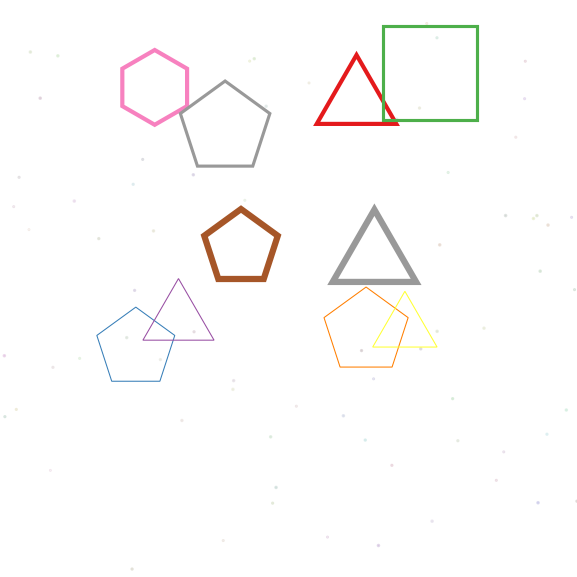[{"shape": "triangle", "thickness": 2, "radius": 0.4, "center": [0.617, 0.824]}, {"shape": "pentagon", "thickness": 0.5, "radius": 0.35, "center": [0.235, 0.396]}, {"shape": "square", "thickness": 1.5, "radius": 0.41, "center": [0.745, 0.873]}, {"shape": "triangle", "thickness": 0.5, "radius": 0.36, "center": [0.309, 0.446]}, {"shape": "pentagon", "thickness": 0.5, "radius": 0.38, "center": [0.634, 0.425]}, {"shape": "triangle", "thickness": 0.5, "radius": 0.32, "center": [0.701, 0.43]}, {"shape": "pentagon", "thickness": 3, "radius": 0.33, "center": [0.417, 0.57]}, {"shape": "hexagon", "thickness": 2, "radius": 0.32, "center": [0.268, 0.848]}, {"shape": "pentagon", "thickness": 1.5, "radius": 0.41, "center": [0.39, 0.777]}, {"shape": "triangle", "thickness": 3, "radius": 0.42, "center": [0.648, 0.553]}]